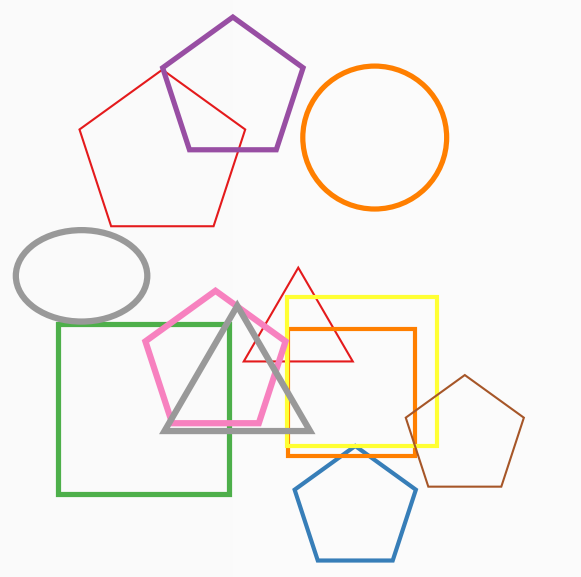[{"shape": "triangle", "thickness": 1, "radius": 0.54, "center": [0.513, 0.427]}, {"shape": "pentagon", "thickness": 1, "radius": 0.75, "center": [0.279, 0.729]}, {"shape": "pentagon", "thickness": 2, "radius": 0.55, "center": [0.611, 0.117]}, {"shape": "square", "thickness": 2.5, "radius": 0.74, "center": [0.246, 0.291]}, {"shape": "pentagon", "thickness": 2.5, "radius": 0.64, "center": [0.401, 0.843]}, {"shape": "circle", "thickness": 2.5, "radius": 0.62, "center": [0.645, 0.761]}, {"shape": "square", "thickness": 2, "radius": 0.55, "center": [0.604, 0.319]}, {"shape": "square", "thickness": 2, "radius": 0.65, "center": [0.623, 0.356]}, {"shape": "pentagon", "thickness": 1, "radius": 0.53, "center": [0.8, 0.243]}, {"shape": "pentagon", "thickness": 3, "radius": 0.63, "center": [0.371, 0.369]}, {"shape": "oval", "thickness": 3, "radius": 0.57, "center": [0.14, 0.521]}, {"shape": "triangle", "thickness": 3, "radius": 0.72, "center": [0.408, 0.325]}]